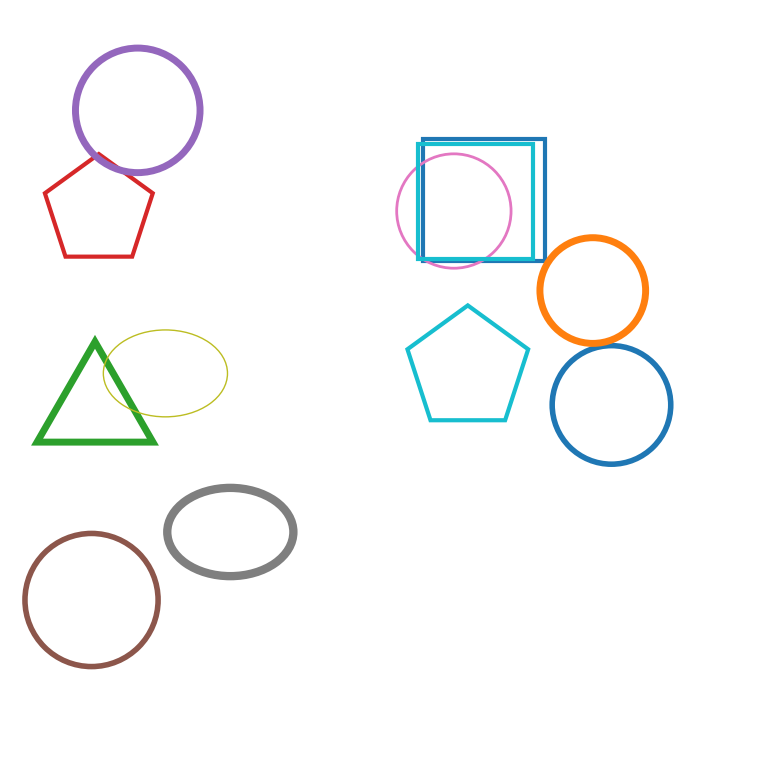[{"shape": "square", "thickness": 1.5, "radius": 0.4, "center": [0.628, 0.74]}, {"shape": "circle", "thickness": 2, "radius": 0.38, "center": [0.794, 0.474]}, {"shape": "circle", "thickness": 2.5, "radius": 0.34, "center": [0.77, 0.623]}, {"shape": "triangle", "thickness": 2.5, "radius": 0.43, "center": [0.123, 0.469]}, {"shape": "pentagon", "thickness": 1.5, "radius": 0.37, "center": [0.128, 0.726]}, {"shape": "circle", "thickness": 2.5, "radius": 0.4, "center": [0.179, 0.857]}, {"shape": "circle", "thickness": 2, "radius": 0.43, "center": [0.119, 0.221]}, {"shape": "circle", "thickness": 1, "radius": 0.37, "center": [0.589, 0.726]}, {"shape": "oval", "thickness": 3, "radius": 0.41, "center": [0.299, 0.309]}, {"shape": "oval", "thickness": 0.5, "radius": 0.4, "center": [0.215, 0.515]}, {"shape": "square", "thickness": 1.5, "radius": 0.37, "center": [0.617, 0.738]}, {"shape": "pentagon", "thickness": 1.5, "radius": 0.41, "center": [0.608, 0.521]}]